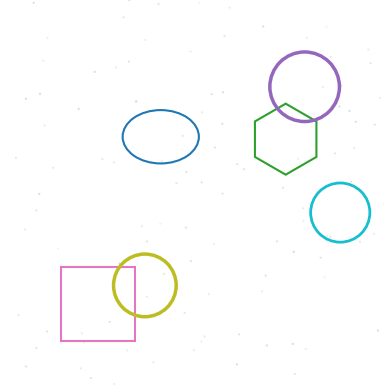[{"shape": "oval", "thickness": 1.5, "radius": 0.49, "center": [0.418, 0.645]}, {"shape": "hexagon", "thickness": 1.5, "radius": 0.46, "center": [0.742, 0.639]}, {"shape": "circle", "thickness": 2.5, "radius": 0.45, "center": [0.791, 0.775]}, {"shape": "square", "thickness": 1.5, "radius": 0.48, "center": [0.255, 0.21]}, {"shape": "circle", "thickness": 2.5, "radius": 0.41, "center": [0.376, 0.259]}, {"shape": "circle", "thickness": 2, "radius": 0.38, "center": [0.884, 0.448]}]